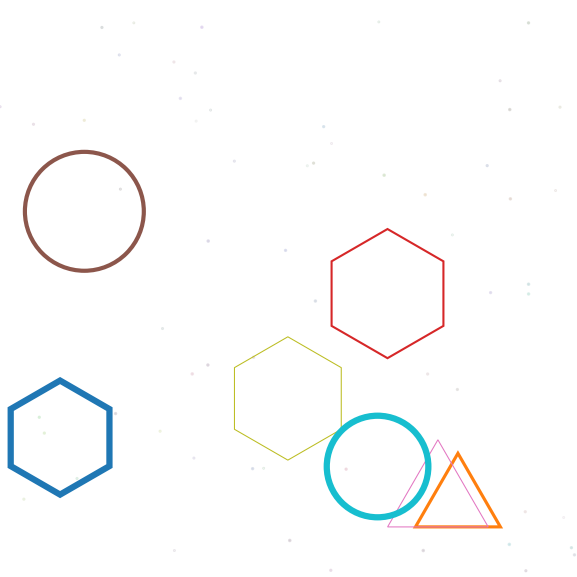[{"shape": "hexagon", "thickness": 3, "radius": 0.49, "center": [0.104, 0.241]}, {"shape": "triangle", "thickness": 1.5, "radius": 0.42, "center": [0.793, 0.129]}, {"shape": "hexagon", "thickness": 1, "radius": 0.56, "center": [0.671, 0.491]}, {"shape": "circle", "thickness": 2, "radius": 0.51, "center": [0.146, 0.633]}, {"shape": "triangle", "thickness": 0.5, "radius": 0.5, "center": [0.758, 0.137]}, {"shape": "hexagon", "thickness": 0.5, "radius": 0.53, "center": [0.498, 0.309]}, {"shape": "circle", "thickness": 3, "radius": 0.44, "center": [0.654, 0.191]}]